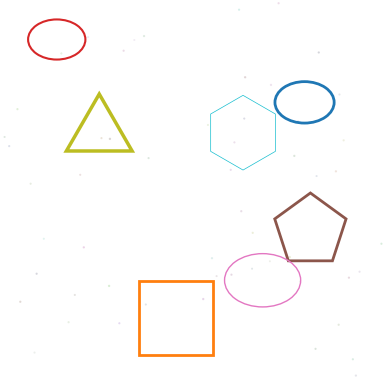[{"shape": "oval", "thickness": 2, "radius": 0.38, "center": [0.791, 0.734]}, {"shape": "square", "thickness": 2, "radius": 0.48, "center": [0.457, 0.173]}, {"shape": "oval", "thickness": 1.5, "radius": 0.37, "center": [0.147, 0.897]}, {"shape": "pentagon", "thickness": 2, "radius": 0.49, "center": [0.806, 0.401]}, {"shape": "oval", "thickness": 1, "radius": 0.49, "center": [0.682, 0.272]}, {"shape": "triangle", "thickness": 2.5, "radius": 0.49, "center": [0.258, 0.657]}, {"shape": "hexagon", "thickness": 0.5, "radius": 0.49, "center": [0.631, 0.655]}]